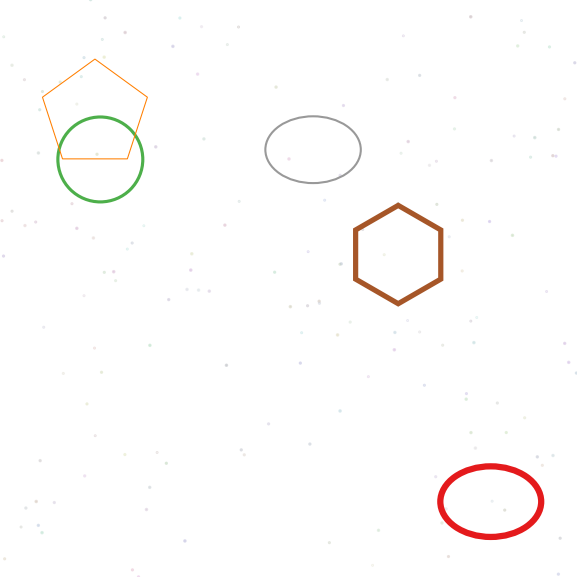[{"shape": "oval", "thickness": 3, "radius": 0.44, "center": [0.85, 0.13]}, {"shape": "circle", "thickness": 1.5, "radius": 0.37, "center": [0.174, 0.723]}, {"shape": "pentagon", "thickness": 0.5, "radius": 0.48, "center": [0.164, 0.801]}, {"shape": "hexagon", "thickness": 2.5, "radius": 0.43, "center": [0.69, 0.558]}, {"shape": "oval", "thickness": 1, "radius": 0.41, "center": [0.542, 0.74]}]